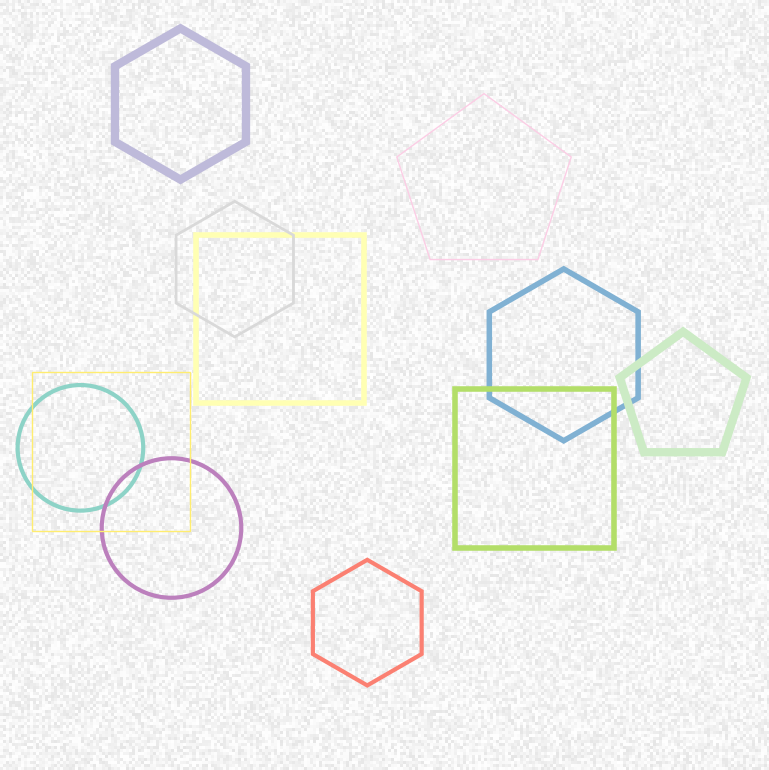[{"shape": "circle", "thickness": 1.5, "radius": 0.41, "center": [0.104, 0.418]}, {"shape": "square", "thickness": 2, "radius": 0.55, "center": [0.363, 0.586]}, {"shape": "hexagon", "thickness": 3, "radius": 0.49, "center": [0.234, 0.865]}, {"shape": "hexagon", "thickness": 1.5, "radius": 0.41, "center": [0.477, 0.191]}, {"shape": "hexagon", "thickness": 2, "radius": 0.56, "center": [0.732, 0.539]}, {"shape": "square", "thickness": 2, "radius": 0.52, "center": [0.694, 0.392]}, {"shape": "pentagon", "thickness": 0.5, "radius": 0.6, "center": [0.629, 0.759]}, {"shape": "hexagon", "thickness": 1, "radius": 0.44, "center": [0.305, 0.65]}, {"shape": "circle", "thickness": 1.5, "radius": 0.45, "center": [0.223, 0.314]}, {"shape": "pentagon", "thickness": 3, "radius": 0.43, "center": [0.887, 0.483]}, {"shape": "square", "thickness": 0.5, "radius": 0.52, "center": [0.144, 0.414]}]